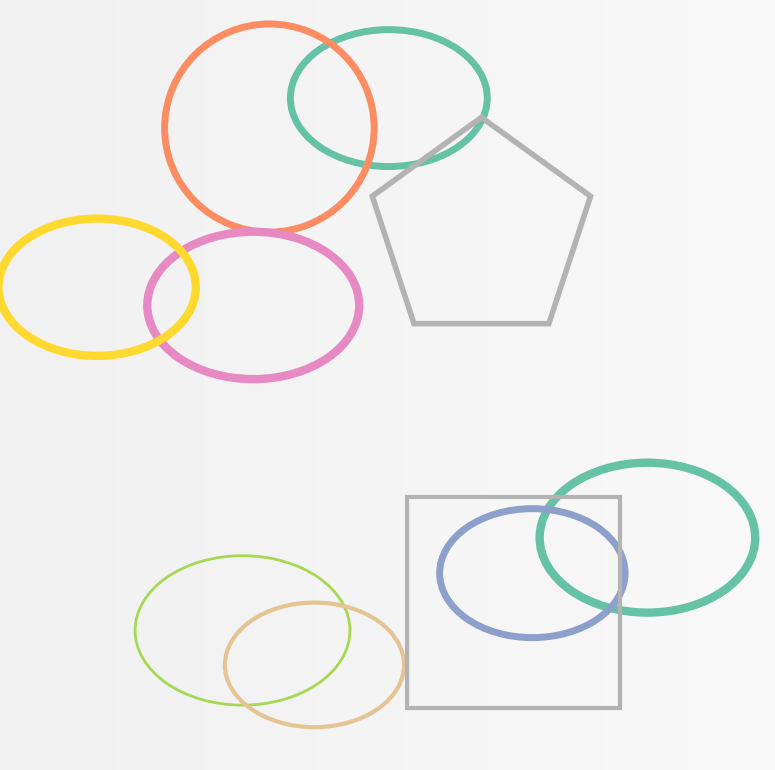[{"shape": "oval", "thickness": 3, "radius": 0.7, "center": [0.835, 0.302]}, {"shape": "oval", "thickness": 2.5, "radius": 0.64, "center": [0.502, 0.873]}, {"shape": "circle", "thickness": 2.5, "radius": 0.68, "center": [0.348, 0.834]}, {"shape": "oval", "thickness": 2.5, "radius": 0.6, "center": [0.687, 0.256]}, {"shape": "oval", "thickness": 3, "radius": 0.68, "center": [0.327, 0.603]}, {"shape": "oval", "thickness": 1, "radius": 0.69, "center": [0.313, 0.181]}, {"shape": "oval", "thickness": 3, "radius": 0.64, "center": [0.125, 0.627]}, {"shape": "oval", "thickness": 1.5, "radius": 0.58, "center": [0.406, 0.137]}, {"shape": "square", "thickness": 1.5, "radius": 0.69, "center": [0.663, 0.218]}, {"shape": "pentagon", "thickness": 2, "radius": 0.74, "center": [0.621, 0.699]}]